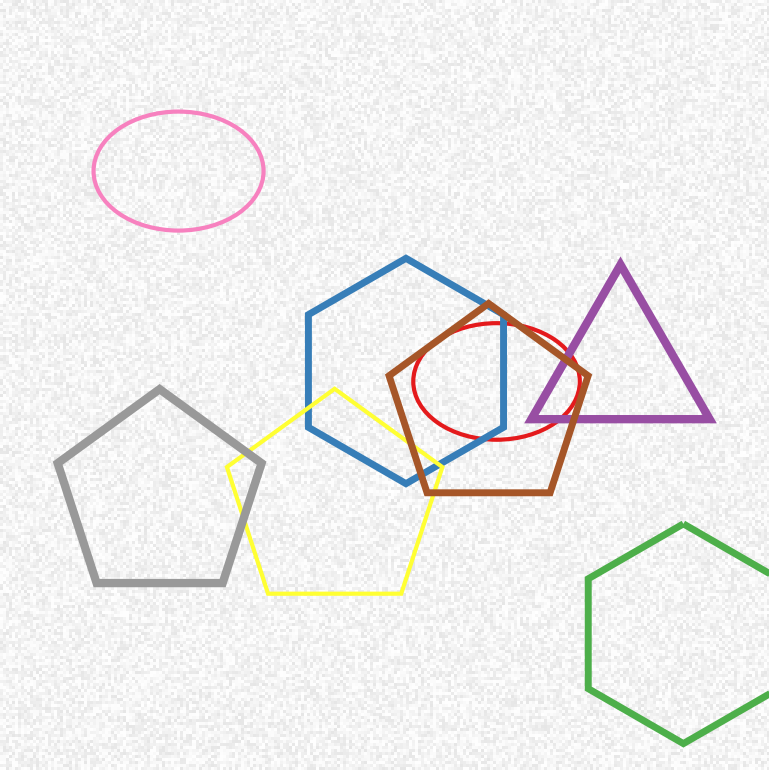[{"shape": "oval", "thickness": 1.5, "radius": 0.54, "center": [0.645, 0.505]}, {"shape": "hexagon", "thickness": 2.5, "radius": 0.73, "center": [0.527, 0.518]}, {"shape": "hexagon", "thickness": 2.5, "radius": 0.71, "center": [0.888, 0.177]}, {"shape": "triangle", "thickness": 3, "radius": 0.67, "center": [0.806, 0.522]}, {"shape": "pentagon", "thickness": 1.5, "radius": 0.74, "center": [0.435, 0.348]}, {"shape": "pentagon", "thickness": 2.5, "radius": 0.68, "center": [0.635, 0.47]}, {"shape": "oval", "thickness": 1.5, "radius": 0.55, "center": [0.232, 0.778]}, {"shape": "pentagon", "thickness": 3, "radius": 0.7, "center": [0.207, 0.355]}]